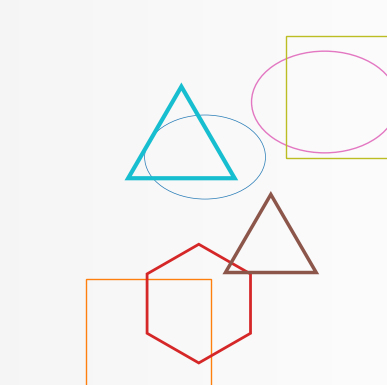[{"shape": "oval", "thickness": 0.5, "radius": 0.78, "center": [0.529, 0.592]}, {"shape": "square", "thickness": 1, "radius": 0.81, "center": [0.384, 0.115]}, {"shape": "hexagon", "thickness": 2, "radius": 0.77, "center": [0.513, 0.211]}, {"shape": "triangle", "thickness": 2.5, "radius": 0.68, "center": [0.699, 0.36]}, {"shape": "oval", "thickness": 1, "radius": 0.94, "center": [0.838, 0.735]}, {"shape": "square", "thickness": 1, "radius": 0.79, "center": [0.897, 0.748]}, {"shape": "triangle", "thickness": 3, "radius": 0.79, "center": [0.468, 0.616]}]